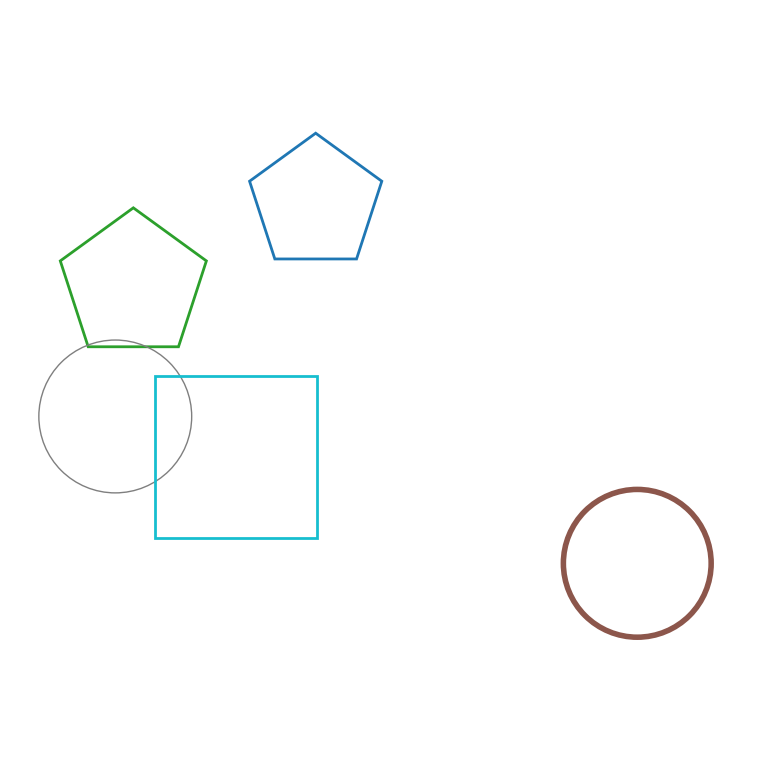[{"shape": "pentagon", "thickness": 1, "radius": 0.45, "center": [0.41, 0.737]}, {"shape": "pentagon", "thickness": 1, "radius": 0.5, "center": [0.173, 0.63]}, {"shape": "circle", "thickness": 2, "radius": 0.48, "center": [0.828, 0.268]}, {"shape": "circle", "thickness": 0.5, "radius": 0.5, "center": [0.15, 0.459]}, {"shape": "square", "thickness": 1, "radius": 0.53, "center": [0.306, 0.406]}]